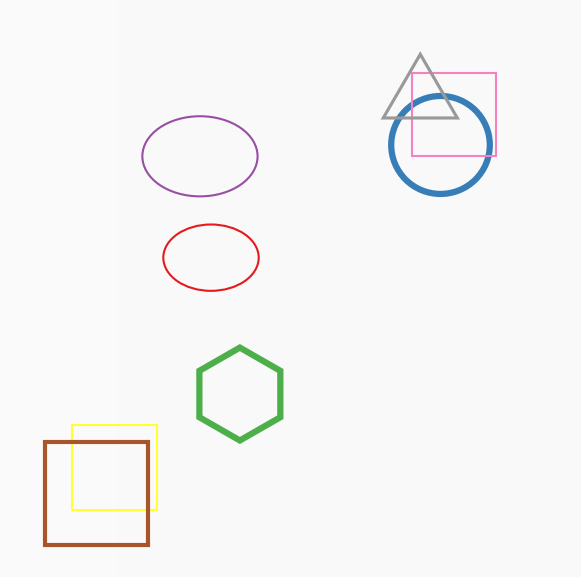[{"shape": "oval", "thickness": 1, "radius": 0.41, "center": [0.363, 0.553]}, {"shape": "circle", "thickness": 3, "radius": 0.42, "center": [0.758, 0.748]}, {"shape": "hexagon", "thickness": 3, "radius": 0.4, "center": [0.413, 0.317]}, {"shape": "oval", "thickness": 1, "radius": 0.5, "center": [0.344, 0.728]}, {"shape": "square", "thickness": 1, "radius": 0.36, "center": [0.197, 0.19]}, {"shape": "square", "thickness": 2, "radius": 0.45, "center": [0.166, 0.145]}, {"shape": "square", "thickness": 1, "radius": 0.36, "center": [0.781, 0.801]}, {"shape": "triangle", "thickness": 1.5, "radius": 0.37, "center": [0.723, 0.832]}]